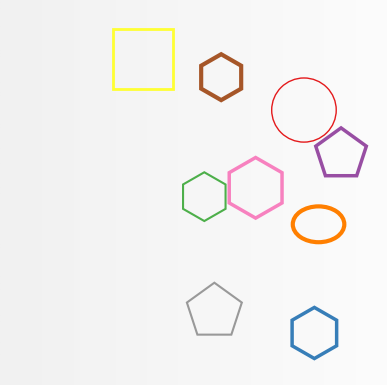[{"shape": "circle", "thickness": 1, "radius": 0.42, "center": [0.784, 0.714]}, {"shape": "hexagon", "thickness": 2.5, "radius": 0.33, "center": [0.811, 0.135]}, {"shape": "hexagon", "thickness": 1.5, "radius": 0.32, "center": [0.527, 0.489]}, {"shape": "pentagon", "thickness": 2.5, "radius": 0.34, "center": [0.88, 0.599]}, {"shape": "oval", "thickness": 3, "radius": 0.33, "center": [0.822, 0.417]}, {"shape": "square", "thickness": 2, "radius": 0.39, "center": [0.37, 0.846]}, {"shape": "hexagon", "thickness": 3, "radius": 0.3, "center": [0.571, 0.8]}, {"shape": "hexagon", "thickness": 2.5, "radius": 0.39, "center": [0.66, 0.512]}, {"shape": "pentagon", "thickness": 1.5, "radius": 0.37, "center": [0.553, 0.191]}]